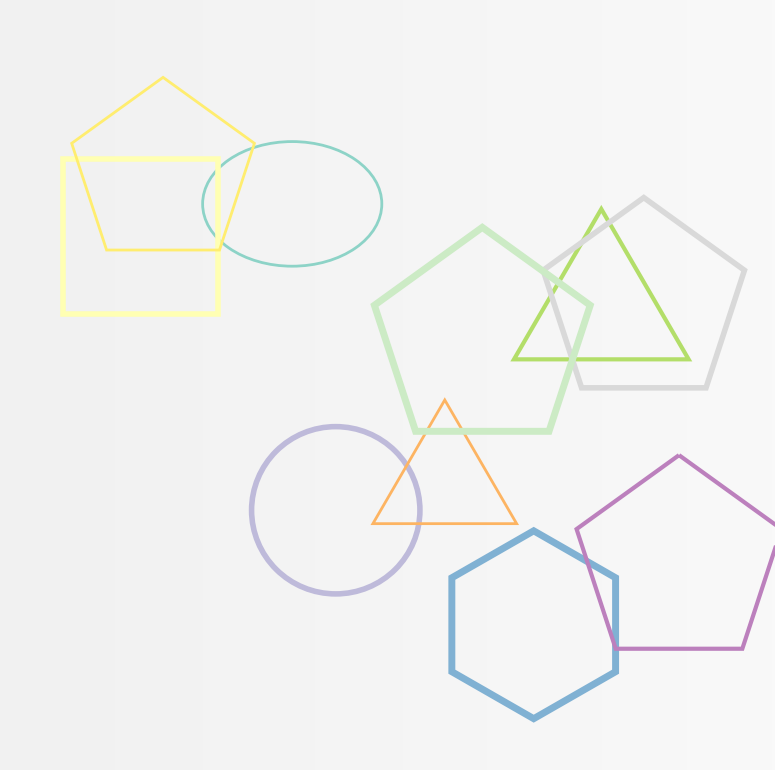[{"shape": "oval", "thickness": 1, "radius": 0.58, "center": [0.377, 0.735]}, {"shape": "square", "thickness": 2, "radius": 0.5, "center": [0.181, 0.693]}, {"shape": "circle", "thickness": 2, "radius": 0.54, "center": [0.433, 0.337]}, {"shape": "hexagon", "thickness": 2.5, "radius": 0.61, "center": [0.689, 0.189]}, {"shape": "triangle", "thickness": 1, "radius": 0.54, "center": [0.574, 0.373]}, {"shape": "triangle", "thickness": 1.5, "radius": 0.65, "center": [0.776, 0.598]}, {"shape": "pentagon", "thickness": 2, "radius": 0.68, "center": [0.831, 0.607]}, {"shape": "pentagon", "thickness": 1.5, "radius": 0.69, "center": [0.876, 0.27]}, {"shape": "pentagon", "thickness": 2.5, "radius": 0.73, "center": [0.622, 0.558]}, {"shape": "pentagon", "thickness": 1, "radius": 0.62, "center": [0.21, 0.776]}]